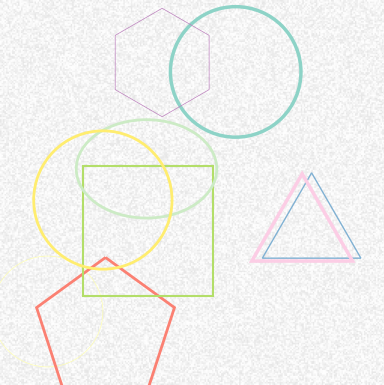[{"shape": "circle", "thickness": 2.5, "radius": 0.85, "center": [0.612, 0.813]}, {"shape": "circle", "thickness": 0.5, "radius": 0.72, "center": [0.123, 0.191]}, {"shape": "pentagon", "thickness": 2, "radius": 0.94, "center": [0.274, 0.143]}, {"shape": "triangle", "thickness": 1, "radius": 0.74, "center": [0.809, 0.403]}, {"shape": "square", "thickness": 1.5, "radius": 0.84, "center": [0.385, 0.4]}, {"shape": "triangle", "thickness": 2.5, "radius": 0.76, "center": [0.785, 0.397]}, {"shape": "hexagon", "thickness": 0.5, "radius": 0.7, "center": [0.421, 0.838]}, {"shape": "oval", "thickness": 2, "radius": 0.91, "center": [0.381, 0.561]}, {"shape": "circle", "thickness": 2, "radius": 0.9, "center": [0.267, 0.48]}]